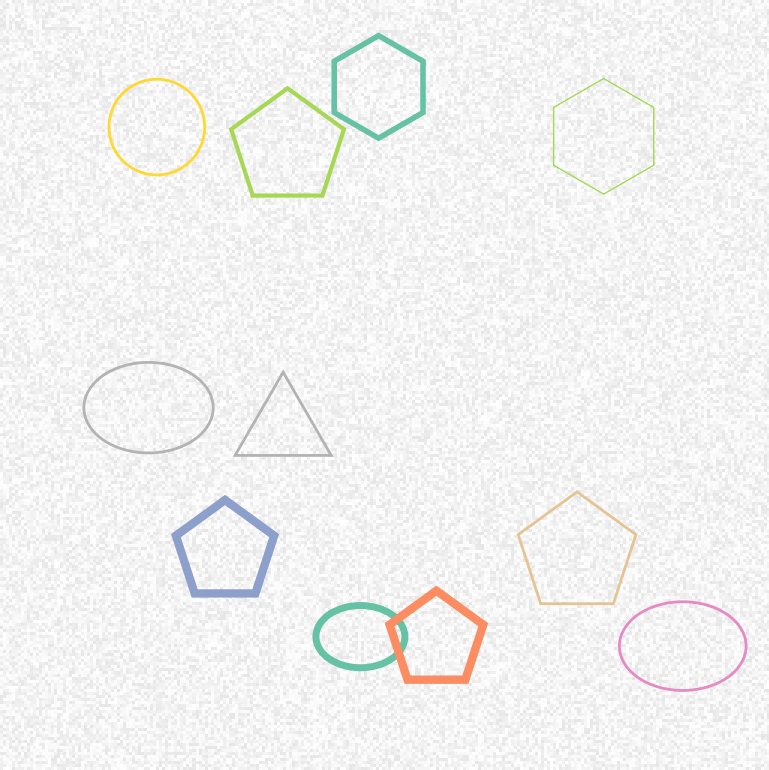[{"shape": "hexagon", "thickness": 2, "radius": 0.33, "center": [0.492, 0.887]}, {"shape": "oval", "thickness": 2.5, "radius": 0.29, "center": [0.468, 0.173]}, {"shape": "pentagon", "thickness": 3, "radius": 0.32, "center": [0.567, 0.169]}, {"shape": "pentagon", "thickness": 3, "radius": 0.34, "center": [0.292, 0.284]}, {"shape": "oval", "thickness": 1, "radius": 0.41, "center": [0.887, 0.161]}, {"shape": "pentagon", "thickness": 1.5, "radius": 0.38, "center": [0.373, 0.808]}, {"shape": "hexagon", "thickness": 0.5, "radius": 0.38, "center": [0.784, 0.823]}, {"shape": "circle", "thickness": 1, "radius": 0.31, "center": [0.204, 0.835]}, {"shape": "pentagon", "thickness": 1, "radius": 0.4, "center": [0.749, 0.281]}, {"shape": "oval", "thickness": 1, "radius": 0.42, "center": [0.193, 0.471]}, {"shape": "triangle", "thickness": 1, "radius": 0.36, "center": [0.368, 0.445]}]